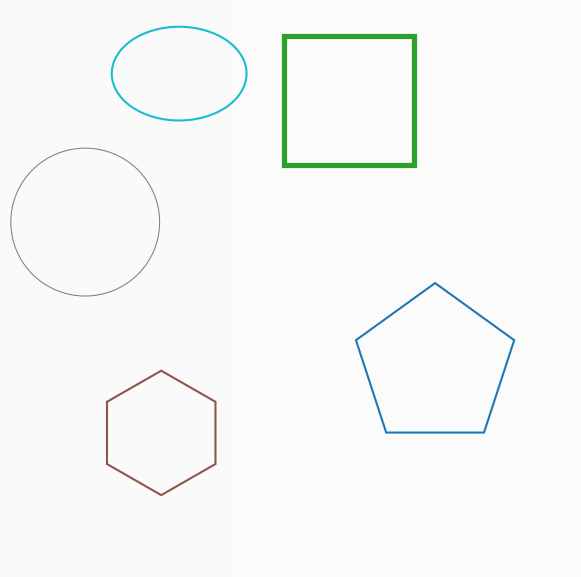[{"shape": "pentagon", "thickness": 1, "radius": 0.72, "center": [0.749, 0.366]}, {"shape": "square", "thickness": 2.5, "radius": 0.56, "center": [0.6, 0.825]}, {"shape": "hexagon", "thickness": 1, "radius": 0.54, "center": [0.277, 0.25]}, {"shape": "circle", "thickness": 0.5, "radius": 0.64, "center": [0.147, 0.615]}, {"shape": "oval", "thickness": 1, "radius": 0.58, "center": [0.308, 0.872]}]